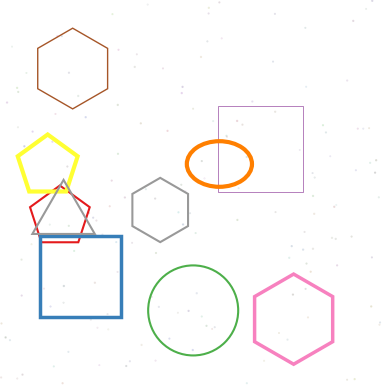[{"shape": "pentagon", "thickness": 1.5, "radius": 0.41, "center": [0.156, 0.437]}, {"shape": "square", "thickness": 2.5, "radius": 0.53, "center": [0.209, 0.283]}, {"shape": "circle", "thickness": 1.5, "radius": 0.58, "center": [0.502, 0.194]}, {"shape": "square", "thickness": 0.5, "radius": 0.56, "center": [0.676, 0.613]}, {"shape": "oval", "thickness": 3, "radius": 0.42, "center": [0.57, 0.574]}, {"shape": "pentagon", "thickness": 3, "radius": 0.41, "center": [0.124, 0.569]}, {"shape": "hexagon", "thickness": 1, "radius": 0.52, "center": [0.189, 0.822]}, {"shape": "hexagon", "thickness": 2.5, "radius": 0.59, "center": [0.763, 0.171]}, {"shape": "triangle", "thickness": 1.5, "radius": 0.47, "center": [0.165, 0.439]}, {"shape": "hexagon", "thickness": 1.5, "radius": 0.42, "center": [0.416, 0.455]}]